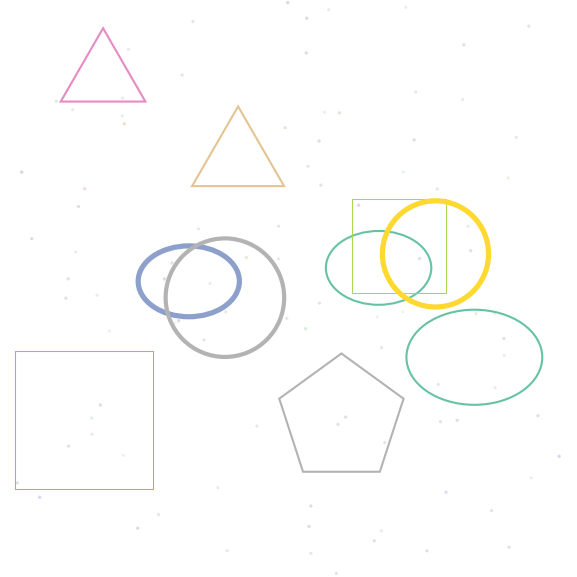[{"shape": "oval", "thickness": 1, "radius": 0.59, "center": [0.821, 0.381]}, {"shape": "oval", "thickness": 1, "radius": 0.46, "center": [0.656, 0.535]}, {"shape": "square", "thickness": 0.5, "radius": 0.6, "center": [0.146, 0.272]}, {"shape": "oval", "thickness": 2.5, "radius": 0.44, "center": [0.327, 0.512]}, {"shape": "triangle", "thickness": 1, "radius": 0.42, "center": [0.178, 0.866]}, {"shape": "square", "thickness": 0.5, "radius": 0.41, "center": [0.691, 0.573]}, {"shape": "circle", "thickness": 2.5, "radius": 0.46, "center": [0.754, 0.559]}, {"shape": "triangle", "thickness": 1, "radius": 0.46, "center": [0.412, 0.723]}, {"shape": "circle", "thickness": 2, "radius": 0.51, "center": [0.389, 0.484]}, {"shape": "pentagon", "thickness": 1, "radius": 0.57, "center": [0.591, 0.274]}]